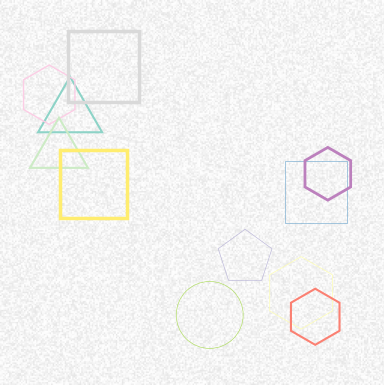[{"shape": "triangle", "thickness": 1.5, "radius": 0.48, "center": [0.182, 0.704]}, {"shape": "hexagon", "thickness": 0.5, "radius": 0.47, "center": [0.782, 0.239]}, {"shape": "pentagon", "thickness": 0.5, "radius": 0.37, "center": [0.637, 0.331]}, {"shape": "hexagon", "thickness": 1.5, "radius": 0.36, "center": [0.819, 0.177]}, {"shape": "square", "thickness": 0.5, "radius": 0.4, "center": [0.82, 0.501]}, {"shape": "circle", "thickness": 0.5, "radius": 0.43, "center": [0.545, 0.182]}, {"shape": "hexagon", "thickness": 1, "radius": 0.39, "center": [0.128, 0.754]}, {"shape": "square", "thickness": 2.5, "radius": 0.46, "center": [0.268, 0.827]}, {"shape": "hexagon", "thickness": 2, "radius": 0.34, "center": [0.852, 0.549]}, {"shape": "triangle", "thickness": 1.5, "radius": 0.43, "center": [0.153, 0.607]}, {"shape": "square", "thickness": 2.5, "radius": 0.44, "center": [0.243, 0.522]}]